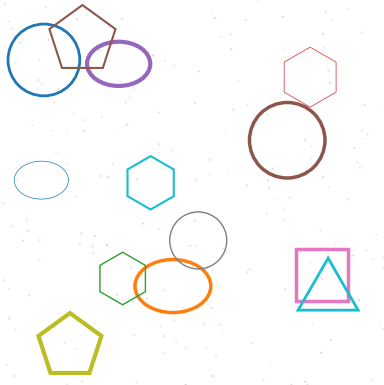[{"shape": "circle", "thickness": 2, "radius": 0.47, "center": [0.114, 0.844]}, {"shape": "oval", "thickness": 0.5, "radius": 0.35, "center": [0.107, 0.532]}, {"shape": "oval", "thickness": 2.5, "radius": 0.49, "center": [0.449, 0.257]}, {"shape": "hexagon", "thickness": 1, "radius": 0.34, "center": [0.319, 0.277]}, {"shape": "hexagon", "thickness": 0.5, "radius": 0.39, "center": [0.806, 0.8]}, {"shape": "oval", "thickness": 3, "radius": 0.41, "center": [0.308, 0.834]}, {"shape": "circle", "thickness": 2.5, "radius": 0.49, "center": [0.746, 0.636]}, {"shape": "pentagon", "thickness": 1.5, "radius": 0.45, "center": [0.214, 0.897]}, {"shape": "square", "thickness": 2.5, "radius": 0.34, "center": [0.837, 0.285]}, {"shape": "circle", "thickness": 1, "radius": 0.37, "center": [0.515, 0.375]}, {"shape": "pentagon", "thickness": 3, "radius": 0.43, "center": [0.182, 0.101]}, {"shape": "triangle", "thickness": 2, "radius": 0.45, "center": [0.852, 0.239]}, {"shape": "hexagon", "thickness": 1.5, "radius": 0.35, "center": [0.391, 0.525]}]